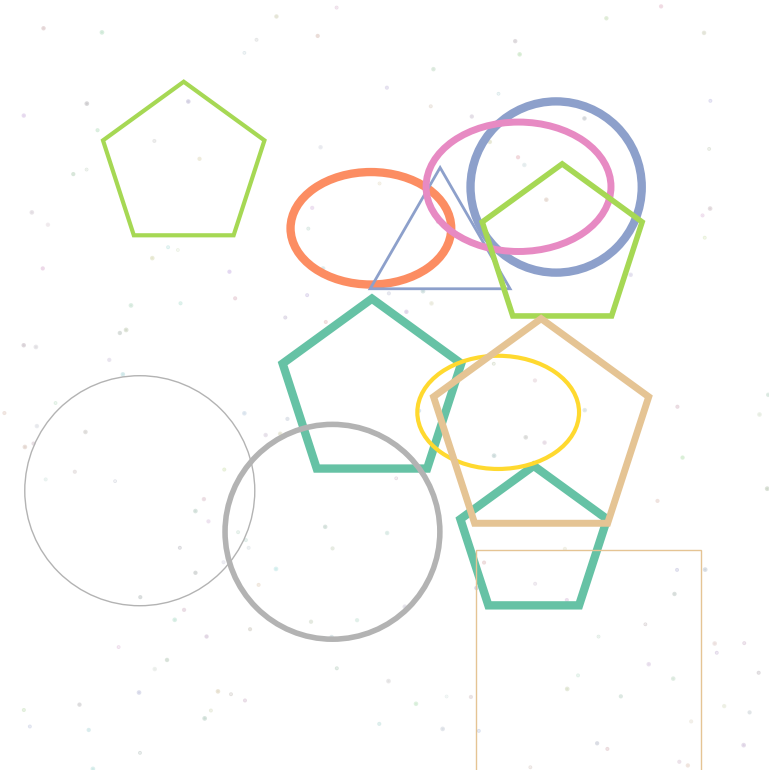[{"shape": "pentagon", "thickness": 3, "radius": 0.5, "center": [0.693, 0.295]}, {"shape": "pentagon", "thickness": 3, "radius": 0.61, "center": [0.483, 0.49]}, {"shape": "oval", "thickness": 3, "radius": 0.52, "center": [0.482, 0.704]}, {"shape": "triangle", "thickness": 1, "radius": 0.52, "center": [0.572, 0.677]}, {"shape": "circle", "thickness": 3, "radius": 0.56, "center": [0.722, 0.757]}, {"shape": "oval", "thickness": 2.5, "radius": 0.6, "center": [0.673, 0.757]}, {"shape": "pentagon", "thickness": 2, "radius": 0.55, "center": [0.73, 0.678]}, {"shape": "pentagon", "thickness": 1.5, "radius": 0.55, "center": [0.239, 0.784]}, {"shape": "oval", "thickness": 1.5, "radius": 0.53, "center": [0.647, 0.464]}, {"shape": "square", "thickness": 0.5, "radius": 0.73, "center": [0.764, 0.139]}, {"shape": "pentagon", "thickness": 2.5, "radius": 0.73, "center": [0.703, 0.439]}, {"shape": "circle", "thickness": 0.5, "radius": 0.75, "center": [0.182, 0.363]}, {"shape": "circle", "thickness": 2, "radius": 0.7, "center": [0.432, 0.309]}]